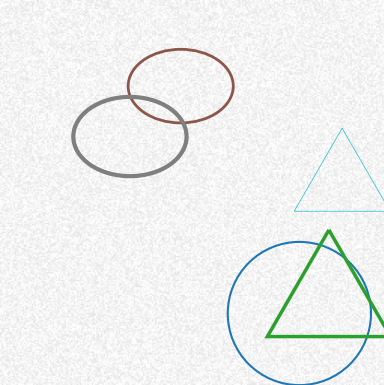[{"shape": "circle", "thickness": 1.5, "radius": 0.93, "center": [0.778, 0.186]}, {"shape": "triangle", "thickness": 2.5, "radius": 0.92, "center": [0.854, 0.218]}, {"shape": "oval", "thickness": 2, "radius": 0.68, "center": [0.469, 0.776]}, {"shape": "oval", "thickness": 3, "radius": 0.74, "center": [0.338, 0.645]}, {"shape": "triangle", "thickness": 0.5, "radius": 0.72, "center": [0.889, 0.523]}]